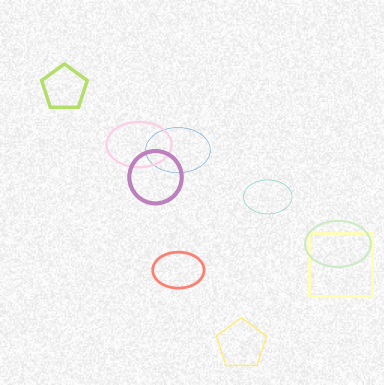[{"shape": "oval", "thickness": 0.5, "radius": 0.32, "center": [0.696, 0.489]}, {"shape": "square", "thickness": 2, "radius": 0.41, "center": [0.884, 0.314]}, {"shape": "oval", "thickness": 2, "radius": 0.33, "center": [0.463, 0.298]}, {"shape": "oval", "thickness": 0.5, "radius": 0.42, "center": [0.462, 0.61]}, {"shape": "pentagon", "thickness": 2.5, "radius": 0.31, "center": [0.167, 0.772]}, {"shape": "oval", "thickness": 1.5, "radius": 0.42, "center": [0.361, 0.625]}, {"shape": "circle", "thickness": 3, "radius": 0.34, "center": [0.404, 0.54]}, {"shape": "oval", "thickness": 1.5, "radius": 0.43, "center": [0.878, 0.366]}, {"shape": "pentagon", "thickness": 1, "radius": 0.34, "center": [0.627, 0.106]}]